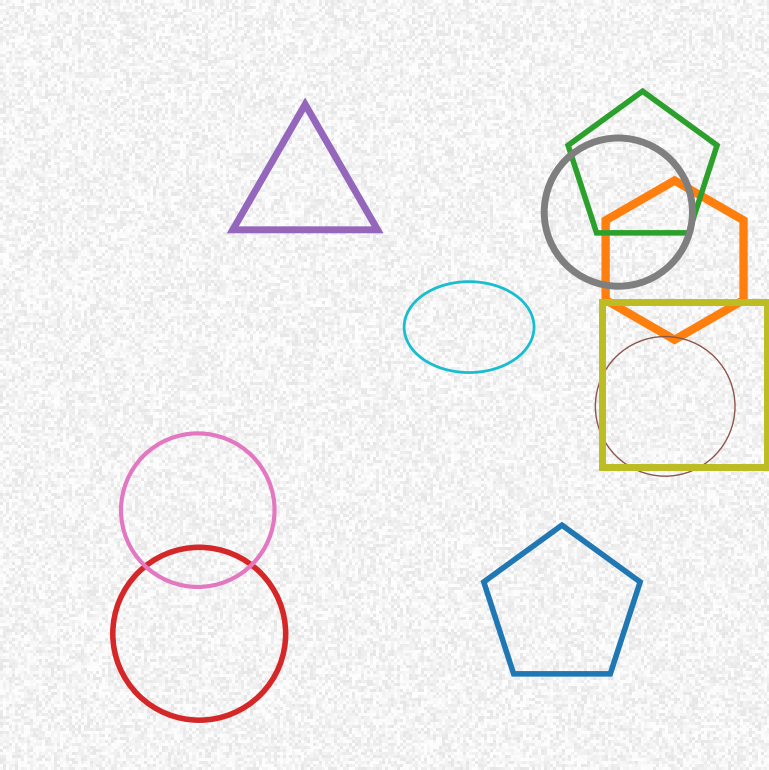[{"shape": "pentagon", "thickness": 2, "radius": 0.53, "center": [0.73, 0.211]}, {"shape": "hexagon", "thickness": 3, "radius": 0.52, "center": [0.876, 0.662]}, {"shape": "pentagon", "thickness": 2, "radius": 0.51, "center": [0.835, 0.78]}, {"shape": "circle", "thickness": 2, "radius": 0.56, "center": [0.259, 0.177]}, {"shape": "triangle", "thickness": 2.5, "radius": 0.54, "center": [0.396, 0.756]}, {"shape": "circle", "thickness": 0.5, "radius": 0.45, "center": [0.864, 0.472]}, {"shape": "circle", "thickness": 1.5, "radius": 0.5, "center": [0.257, 0.337]}, {"shape": "circle", "thickness": 2.5, "radius": 0.48, "center": [0.803, 0.725]}, {"shape": "square", "thickness": 2.5, "radius": 0.53, "center": [0.889, 0.501]}, {"shape": "oval", "thickness": 1, "radius": 0.42, "center": [0.609, 0.575]}]